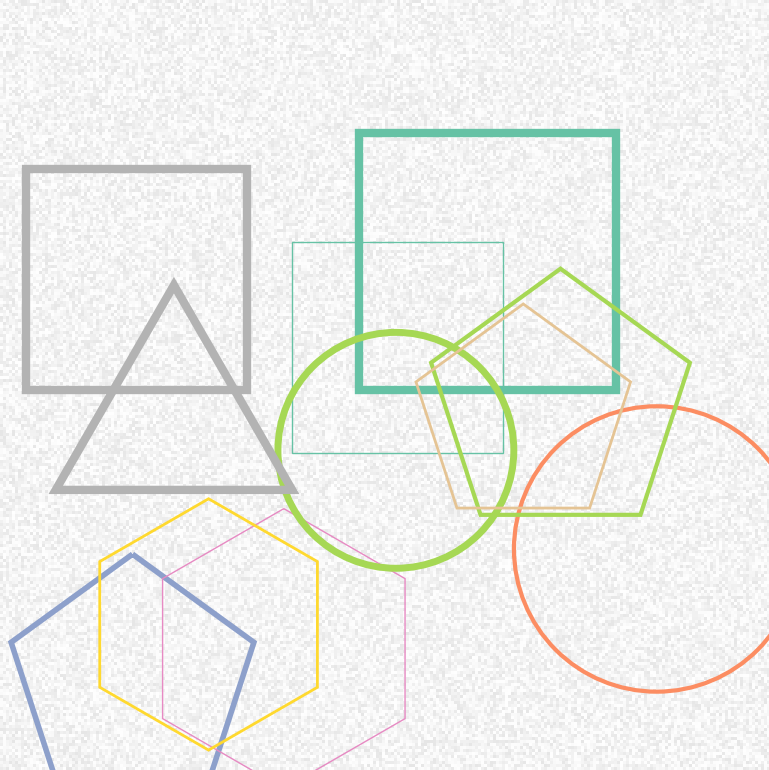[{"shape": "square", "thickness": 3, "radius": 0.83, "center": [0.633, 0.66]}, {"shape": "square", "thickness": 0.5, "radius": 0.69, "center": [0.517, 0.549]}, {"shape": "circle", "thickness": 1.5, "radius": 0.93, "center": [0.853, 0.287]}, {"shape": "pentagon", "thickness": 2, "radius": 0.83, "center": [0.172, 0.115]}, {"shape": "hexagon", "thickness": 0.5, "radius": 0.91, "center": [0.369, 0.158]}, {"shape": "circle", "thickness": 2.5, "radius": 0.77, "center": [0.514, 0.415]}, {"shape": "pentagon", "thickness": 1.5, "radius": 0.88, "center": [0.728, 0.474]}, {"shape": "hexagon", "thickness": 1, "radius": 0.82, "center": [0.271, 0.189]}, {"shape": "pentagon", "thickness": 1, "radius": 0.73, "center": [0.68, 0.459]}, {"shape": "square", "thickness": 3, "radius": 0.72, "center": [0.177, 0.637]}, {"shape": "triangle", "thickness": 3, "radius": 0.89, "center": [0.226, 0.452]}]